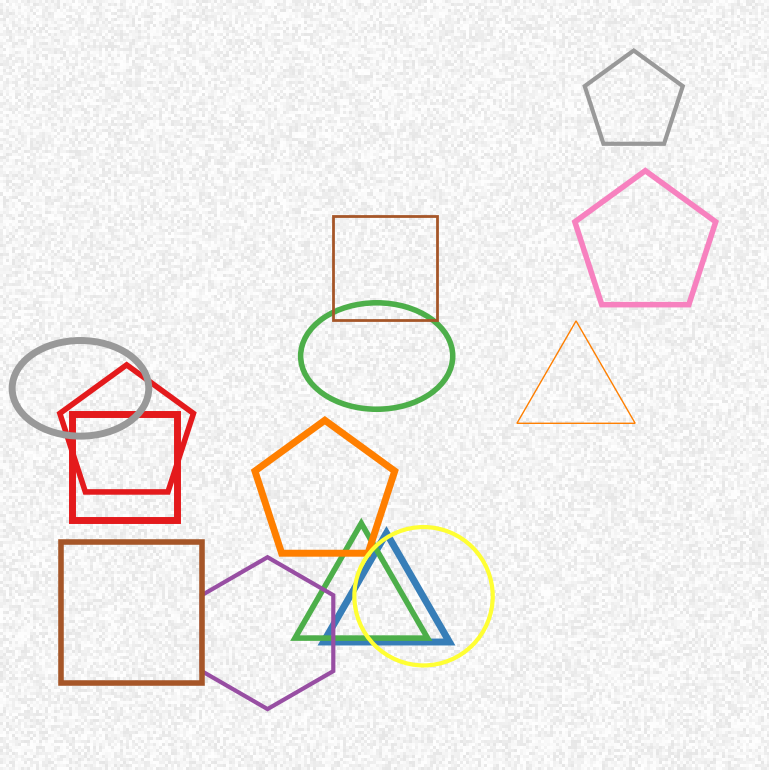[{"shape": "square", "thickness": 2.5, "radius": 0.34, "center": [0.162, 0.394]}, {"shape": "pentagon", "thickness": 2, "radius": 0.46, "center": [0.164, 0.435]}, {"shape": "triangle", "thickness": 2.5, "radius": 0.47, "center": [0.502, 0.213]}, {"shape": "triangle", "thickness": 2, "radius": 0.5, "center": [0.469, 0.221]}, {"shape": "oval", "thickness": 2, "radius": 0.49, "center": [0.489, 0.538]}, {"shape": "hexagon", "thickness": 1.5, "radius": 0.49, "center": [0.347, 0.178]}, {"shape": "triangle", "thickness": 0.5, "radius": 0.44, "center": [0.748, 0.495]}, {"shape": "pentagon", "thickness": 2.5, "radius": 0.48, "center": [0.422, 0.359]}, {"shape": "circle", "thickness": 1.5, "radius": 0.45, "center": [0.55, 0.226]}, {"shape": "square", "thickness": 1, "radius": 0.34, "center": [0.5, 0.652]}, {"shape": "square", "thickness": 2, "radius": 0.46, "center": [0.171, 0.205]}, {"shape": "pentagon", "thickness": 2, "radius": 0.48, "center": [0.838, 0.682]}, {"shape": "pentagon", "thickness": 1.5, "radius": 0.33, "center": [0.823, 0.867]}, {"shape": "oval", "thickness": 2.5, "radius": 0.44, "center": [0.104, 0.496]}]